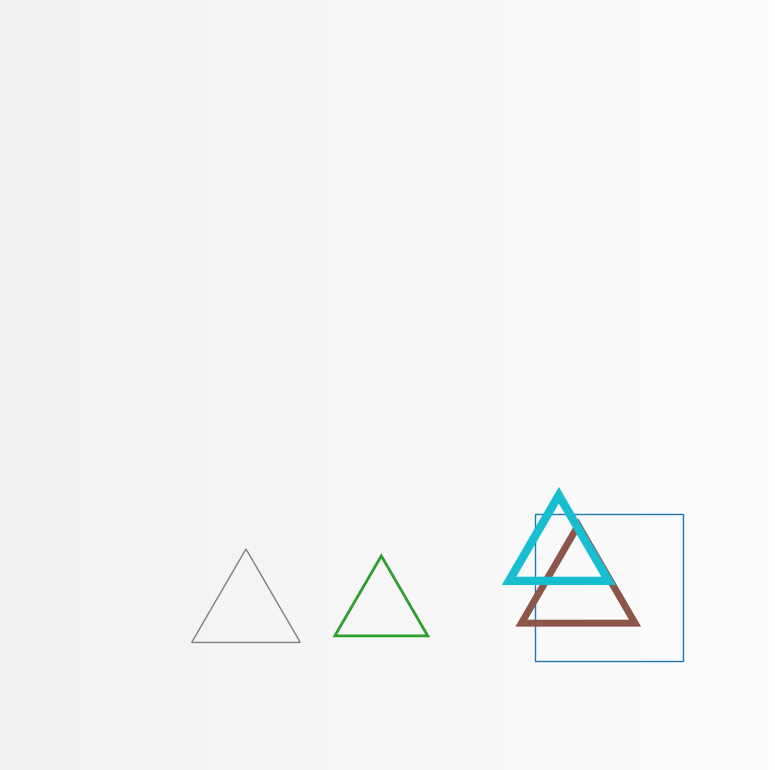[{"shape": "square", "thickness": 0.5, "radius": 0.48, "center": [0.786, 0.237]}, {"shape": "triangle", "thickness": 1, "radius": 0.35, "center": [0.492, 0.209]}, {"shape": "triangle", "thickness": 2.5, "radius": 0.42, "center": [0.746, 0.233]}, {"shape": "triangle", "thickness": 0.5, "radius": 0.4, "center": [0.317, 0.206]}, {"shape": "triangle", "thickness": 3, "radius": 0.37, "center": [0.721, 0.283]}]